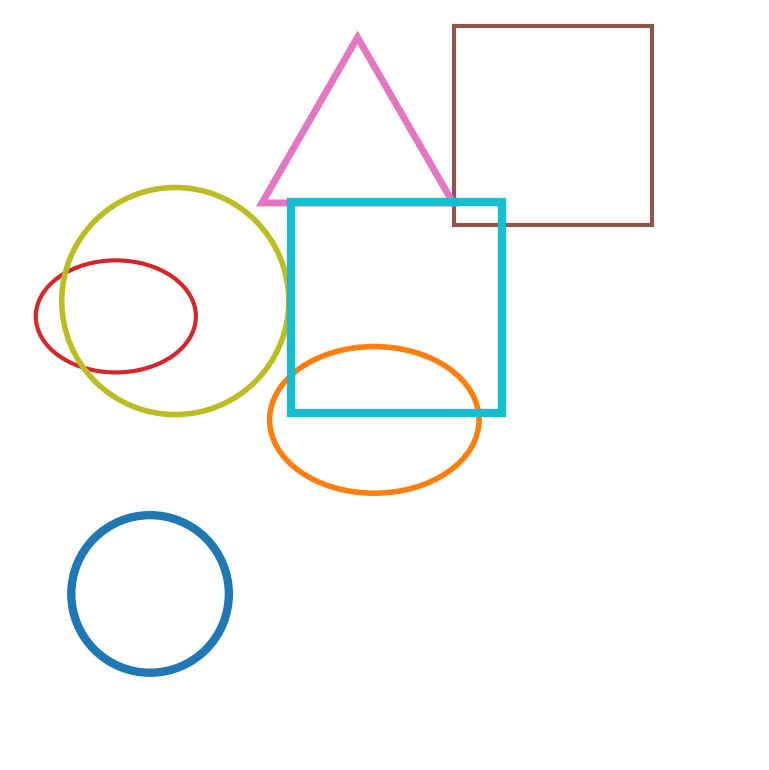[{"shape": "circle", "thickness": 3, "radius": 0.51, "center": [0.195, 0.229]}, {"shape": "oval", "thickness": 2, "radius": 0.68, "center": [0.486, 0.455]}, {"shape": "oval", "thickness": 1.5, "radius": 0.52, "center": [0.15, 0.589]}, {"shape": "square", "thickness": 1.5, "radius": 0.64, "center": [0.718, 0.837]}, {"shape": "triangle", "thickness": 2.5, "radius": 0.72, "center": [0.464, 0.808]}, {"shape": "circle", "thickness": 2, "radius": 0.74, "center": [0.228, 0.609]}, {"shape": "square", "thickness": 3, "radius": 0.69, "center": [0.515, 0.601]}]